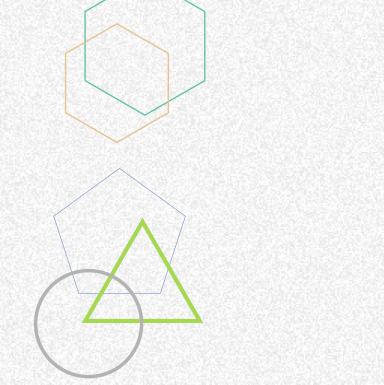[{"shape": "hexagon", "thickness": 1, "radius": 0.9, "center": [0.376, 0.88]}, {"shape": "pentagon", "thickness": 0.5, "radius": 0.9, "center": [0.311, 0.383]}, {"shape": "triangle", "thickness": 3, "radius": 0.86, "center": [0.37, 0.252]}, {"shape": "hexagon", "thickness": 1, "radius": 0.77, "center": [0.304, 0.784]}, {"shape": "circle", "thickness": 2.5, "radius": 0.69, "center": [0.23, 0.159]}]